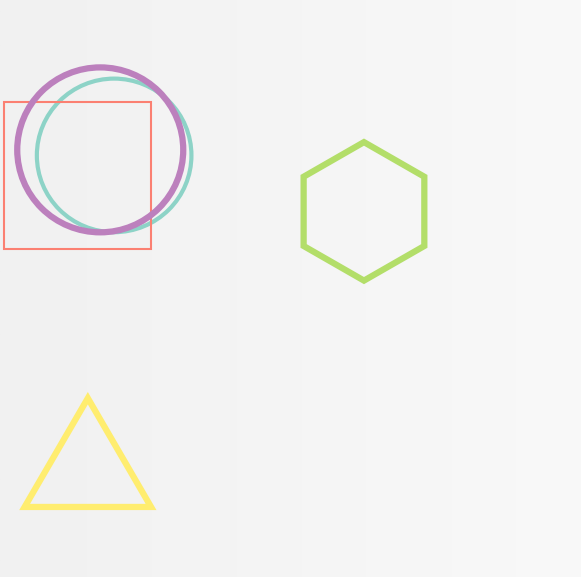[{"shape": "circle", "thickness": 2, "radius": 0.66, "center": [0.196, 0.73]}, {"shape": "square", "thickness": 1, "radius": 0.63, "center": [0.133, 0.695]}, {"shape": "hexagon", "thickness": 3, "radius": 0.6, "center": [0.626, 0.633]}, {"shape": "circle", "thickness": 3, "radius": 0.71, "center": [0.172, 0.74]}, {"shape": "triangle", "thickness": 3, "radius": 0.63, "center": [0.151, 0.184]}]